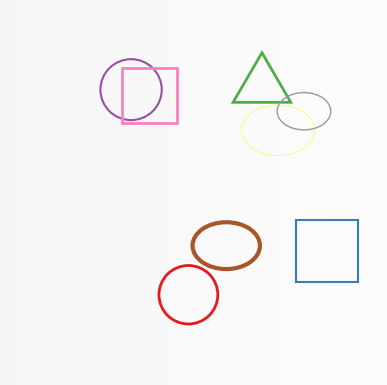[{"shape": "circle", "thickness": 2, "radius": 0.38, "center": [0.486, 0.234]}, {"shape": "square", "thickness": 1.5, "radius": 0.4, "center": [0.844, 0.348]}, {"shape": "triangle", "thickness": 2, "radius": 0.43, "center": [0.676, 0.777]}, {"shape": "circle", "thickness": 1.5, "radius": 0.4, "center": [0.338, 0.767]}, {"shape": "oval", "thickness": 0.5, "radius": 0.47, "center": [0.718, 0.662]}, {"shape": "oval", "thickness": 3, "radius": 0.43, "center": [0.584, 0.362]}, {"shape": "square", "thickness": 2, "radius": 0.36, "center": [0.385, 0.752]}, {"shape": "oval", "thickness": 1, "radius": 0.35, "center": [0.784, 0.711]}]